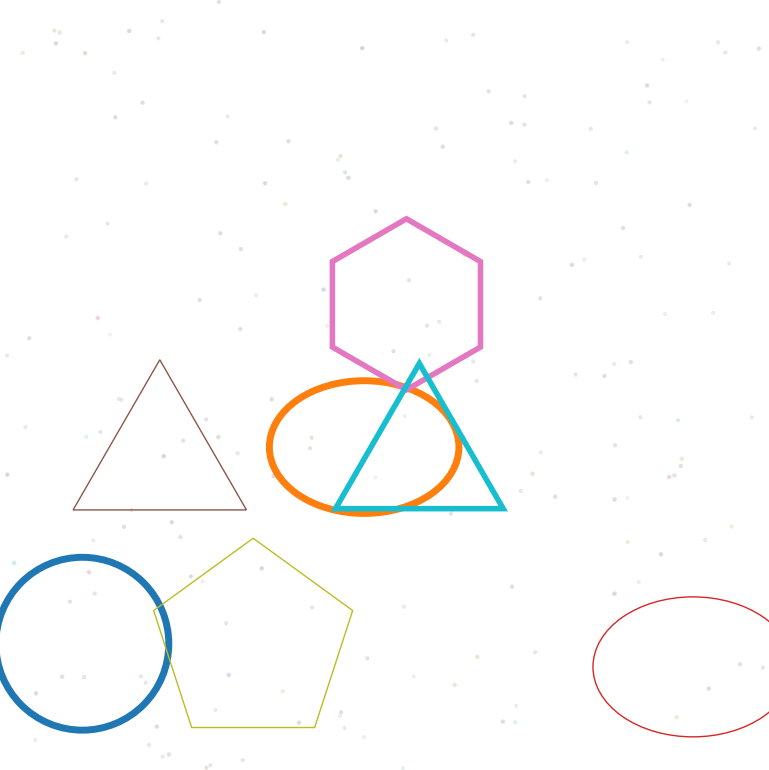[{"shape": "circle", "thickness": 2.5, "radius": 0.56, "center": [0.107, 0.164]}, {"shape": "oval", "thickness": 2.5, "radius": 0.62, "center": [0.473, 0.419]}, {"shape": "oval", "thickness": 0.5, "radius": 0.65, "center": [0.9, 0.134]}, {"shape": "triangle", "thickness": 0.5, "radius": 0.65, "center": [0.208, 0.403]}, {"shape": "hexagon", "thickness": 2, "radius": 0.56, "center": [0.528, 0.605]}, {"shape": "pentagon", "thickness": 0.5, "radius": 0.68, "center": [0.329, 0.165]}, {"shape": "triangle", "thickness": 2, "radius": 0.63, "center": [0.545, 0.402]}]